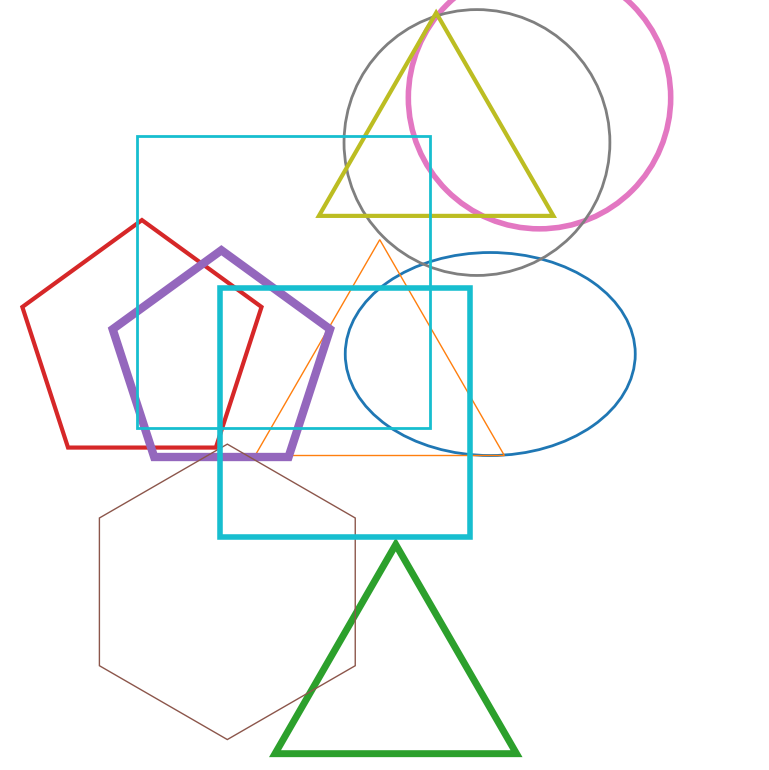[{"shape": "oval", "thickness": 1, "radius": 0.94, "center": [0.637, 0.54]}, {"shape": "triangle", "thickness": 0.5, "radius": 0.93, "center": [0.493, 0.502]}, {"shape": "triangle", "thickness": 2.5, "radius": 0.91, "center": [0.514, 0.112]}, {"shape": "pentagon", "thickness": 1.5, "radius": 0.82, "center": [0.184, 0.551]}, {"shape": "pentagon", "thickness": 3, "radius": 0.74, "center": [0.287, 0.527]}, {"shape": "hexagon", "thickness": 0.5, "radius": 0.96, "center": [0.295, 0.231]}, {"shape": "circle", "thickness": 2, "radius": 0.85, "center": [0.701, 0.873]}, {"shape": "circle", "thickness": 1, "radius": 0.86, "center": [0.619, 0.815]}, {"shape": "triangle", "thickness": 1.5, "radius": 0.88, "center": [0.566, 0.808]}, {"shape": "square", "thickness": 1, "radius": 0.95, "center": [0.368, 0.633]}, {"shape": "square", "thickness": 2, "radius": 0.81, "center": [0.448, 0.464]}]